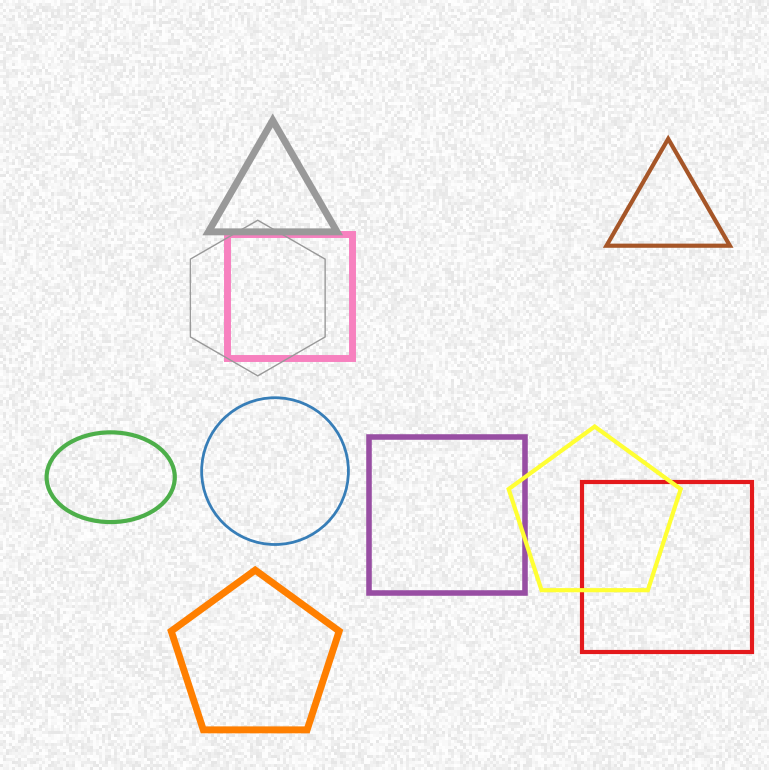[{"shape": "square", "thickness": 1.5, "radius": 0.55, "center": [0.866, 0.263]}, {"shape": "circle", "thickness": 1, "radius": 0.48, "center": [0.357, 0.388]}, {"shape": "oval", "thickness": 1.5, "radius": 0.42, "center": [0.144, 0.38]}, {"shape": "square", "thickness": 2, "radius": 0.51, "center": [0.58, 0.331]}, {"shape": "pentagon", "thickness": 2.5, "radius": 0.57, "center": [0.331, 0.145]}, {"shape": "pentagon", "thickness": 1.5, "radius": 0.59, "center": [0.772, 0.329]}, {"shape": "triangle", "thickness": 1.5, "radius": 0.46, "center": [0.868, 0.727]}, {"shape": "square", "thickness": 2.5, "radius": 0.4, "center": [0.376, 0.616]}, {"shape": "triangle", "thickness": 2.5, "radius": 0.48, "center": [0.354, 0.747]}, {"shape": "hexagon", "thickness": 0.5, "radius": 0.51, "center": [0.335, 0.613]}]